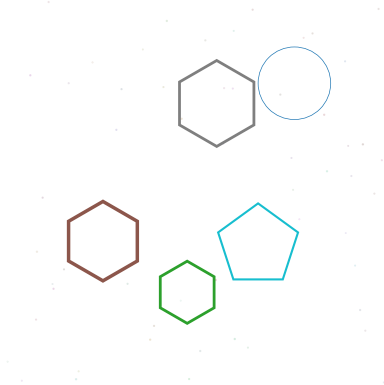[{"shape": "circle", "thickness": 0.5, "radius": 0.47, "center": [0.765, 0.784]}, {"shape": "hexagon", "thickness": 2, "radius": 0.4, "center": [0.486, 0.241]}, {"shape": "hexagon", "thickness": 2.5, "radius": 0.52, "center": [0.267, 0.374]}, {"shape": "hexagon", "thickness": 2, "radius": 0.56, "center": [0.563, 0.731]}, {"shape": "pentagon", "thickness": 1.5, "radius": 0.55, "center": [0.67, 0.363]}]